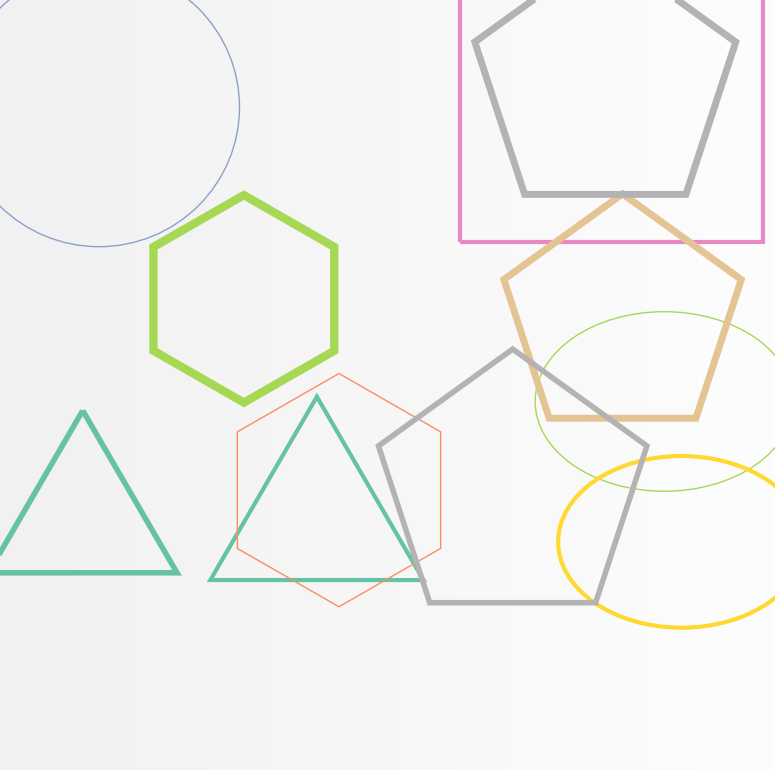[{"shape": "triangle", "thickness": 1.5, "radius": 0.79, "center": [0.409, 0.326]}, {"shape": "triangle", "thickness": 2, "radius": 0.7, "center": [0.107, 0.326]}, {"shape": "hexagon", "thickness": 0.5, "radius": 0.76, "center": [0.437, 0.363]}, {"shape": "circle", "thickness": 0.5, "radius": 0.91, "center": [0.128, 0.861]}, {"shape": "square", "thickness": 1.5, "radius": 0.98, "center": [0.789, 0.881]}, {"shape": "oval", "thickness": 0.5, "radius": 0.83, "center": [0.857, 0.479]}, {"shape": "hexagon", "thickness": 3, "radius": 0.67, "center": [0.315, 0.612]}, {"shape": "oval", "thickness": 1.5, "radius": 0.8, "center": [0.879, 0.296]}, {"shape": "pentagon", "thickness": 2.5, "radius": 0.81, "center": [0.803, 0.587]}, {"shape": "pentagon", "thickness": 2, "radius": 0.91, "center": [0.662, 0.365]}, {"shape": "pentagon", "thickness": 2.5, "radius": 0.88, "center": [0.781, 0.891]}]